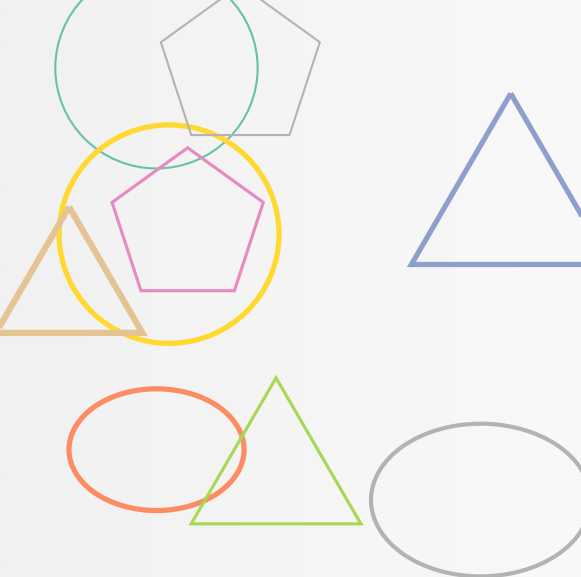[{"shape": "circle", "thickness": 1, "radius": 0.87, "center": [0.269, 0.881]}, {"shape": "oval", "thickness": 2.5, "radius": 0.75, "center": [0.269, 0.22]}, {"shape": "triangle", "thickness": 2.5, "radius": 0.99, "center": [0.879, 0.64]}, {"shape": "pentagon", "thickness": 1.5, "radius": 0.68, "center": [0.323, 0.606]}, {"shape": "triangle", "thickness": 1.5, "radius": 0.84, "center": [0.475, 0.176]}, {"shape": "circle", "thickness": 2.5, "radius": 0.95, "center": [0.291, 0.594]}, {"shape": "triangle", "thickness": 3, "radius": 0.73, "center": [0.119, 0.495]}, {"shape": "pentagon", "thickness": 1, "radius": 0.72, "center": [0.414, 0.882]}, {"shape": "oval", "thickness": 2, "radius": 0.94, "center": [0.827, 0.133]}]